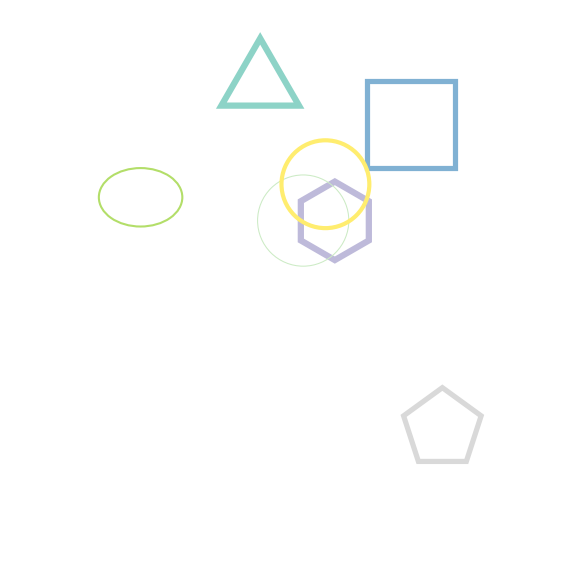[{"shape": "triangle", "thickness": 3, "radius": 0.39, "center": [0.451, 0.855]}, {"shape": "hexagon", "thickness": 3, "radius": 0.34, "center": [0.58, 0.617]}, {"shape": "square", "thickness": 2.5, "radius": 0.38, "center": [0.712, 0.783]}, {"shape": "oval", "thickness": 1, "radius": 0.36, "center": [0.243, 0.657]}, {"shape": "pentagon", "thickness": 2.5, "radius": 0.35, "center": [0.766, 0.257]}, {"shape": "circle", "thickness": 0.5, "radius": 0.39, "center": [0.525, 0.617]}, {"shape": "circle", "thickness": 2, "radius": 0.38, "center": [0.563, 0.68]}]